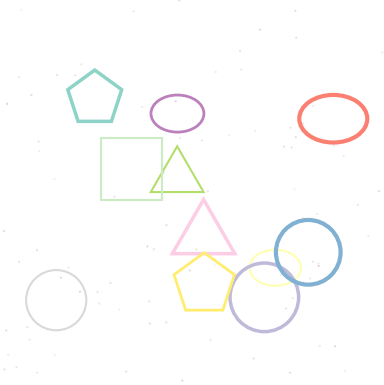[{"shape": "pentagon", "thickness": 2.5, "radius": 0.37, "center": [0.246, 0.744]}, {"shape": "oval", "thickness": 1.5, "radius": 0.33, "center": [0.715, 0.304]}, {"shape": "circle", "thickness": 2.5, "radius": 0.45, "center": [0.687, 0.228]}, {"shape": "oval", "thickness": 3, "radius": 0.44, "center": [0.866, 0.692]}, {"shape": "circle", "thickness": 3, "radius": 0.42, "center": [0.801, 0.345]}, {"shape": "triangle", "thickness": 1.5, "radius": 0.4, "center": [0.46, 0.541]}, {"shape": "triangle", "thickness": 2.5, "radius": 0.47, "center": [0.529, 0.388]}, {"shape": "circle", "thickness": 1.5, "radius": 0.39, "center": [0.146, 0.22]}, {"shape": "oval", "thickness": 2, "radius": 0.34, "center": [0.461, 0.705]}, {"shape": "square", "thickness": 1.5, "radius": 0.4, "center": [0.342, 0.561]}, {"shape": "pentagon", "thickness": 2, "radius": 0.41, "center": [0.53, 0.261]}]